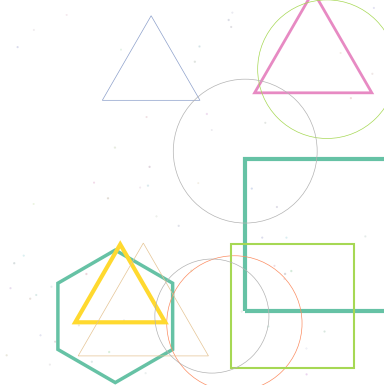[{"shape": "hexagon", "thickness": 2.5, "radius": 0.86, "center": [0.299, 0.178]}, {"shape": "square", "thickness": 3, "radius": 0.98, "center": [0.834, 0.39]}, {"shape": "circle", "thickness": 0.5, "radius": 0.88, "center": [0.609, 0.16]}, {"shape": "triangle", "thickness": 0.5, "radius": 0.73, "center": [0.393, 0.813]}, {"shape": "triangle", "thickness": 2, "radius": 0.88, "center": [0.814, 0.847]}, {"shape": "square", "thickness": 1.5, "radius": 0.8, "center": [0.759, 0.204]}, {"shape": "circle", "thickness": 0.5, "radius": 0.9, "center": [0.849, 0.82]}, {"shape": "triangle", "thickness": 3, "radius": 0.67, "center": [0.312, 0.23]}, {"shape": "triangle", "thickness": 0.5, "radius": 0.98, "center": [0.372, 0.173]}, {"shape": "circle", "thickness": 0.5, "radius": 0.74, "center": [0.55, 0.179]}, {"shape": "circle", "thickness": 0.5, "radius": 0.93, "center": [0.637, 0.607]}]